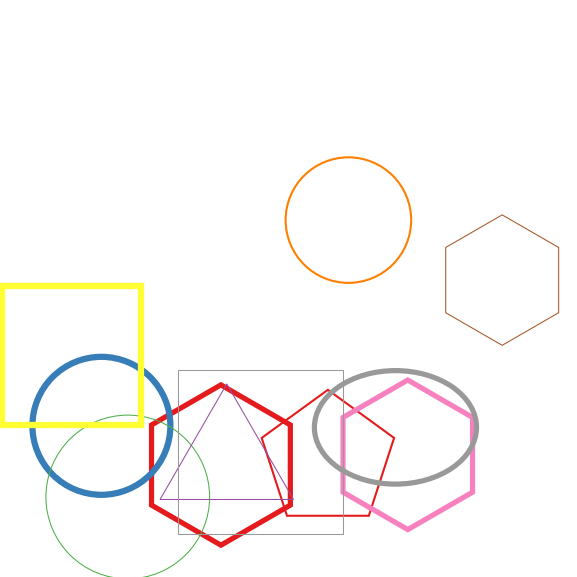[{"shape": "pentagon", "thickness": 1, "radius": 0.6, "center": [0.568, 0.204]}, {"shape": "hexagon", "thickness": 2.5, "radius": 0.69, "center": [0.383, 0.194]}, {"shape": "circle", "thickness": 3, "radius": 0.6, "center": [0.176, 0.262]}, {"shape": "circle", "thickness": 0.5, "radius": 0.71, "center": [0.221, 0.139]}, {"shape": "triangle", "thickness": 0.5, "radius": 0.67, "center": [0.393, 0.201]}, {"shape": "circle", "thickness": 1, "radius": 0.54, "center": [0.603, 0.618]}, {"shape": "square", "thickness": 3, "radius": 0.6, "center": [0.125, 0.384]}, {"shape": "hexagon", "thickness": 0.5, "radius": 0.56, "center": [0.87, 0.514]}, {"shape": "hexagon", "thickness": 2.5, "radius": 0.65, "center": [0.706, 0.212]}, {"shape": "square", "thickness": 0.5, "radius": 0.71, "center": [0.452, 0.216]}, {"shape": "oval", "thickness": 2.5, "radius": 0.7, "center": [0.685, 0.259]}]